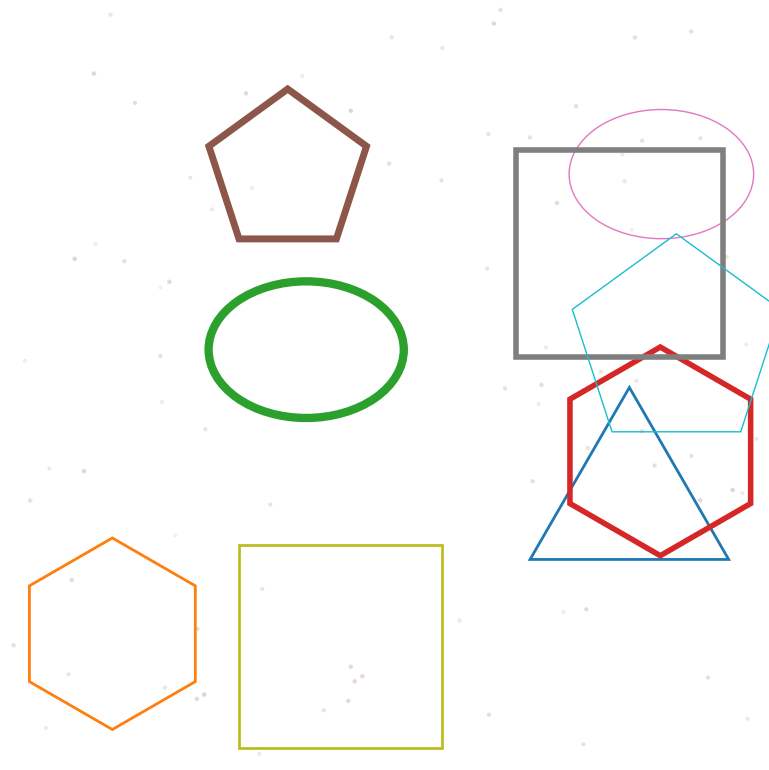[{"shape": "triangle", "thickness": 1, "radius": 0.74, "center": [0.817, 0.348]}, {"shape": "hexagon", "thickness": 1, "radius": 0.62, "center": [0.146, 0.177]}, {"shape": "oval", "thickness": 3, "radius": 0.63, "center": [0.398, 0.546]}, {"shape": "hexagon", "thickness": 2, "radius": 0.68, "center": [0.858, 0.414]}, {"shape": "pentagon", "thickness": 2.5, "radius": 0.54, "center": [0.374, 0.777]}, {"shape": "oval", "thickness": 0.5, "radius": 0.6, "center": [0.859, 0.774]}, {"shape": "square", "thickness": 2, "radius": 0.67, "center": [0.805, 0.671]}, {"shape": "square", "thickness": 1, "radius": 0.66, "center": [0.442, 0.16]}, {"shape": "pentagon", "thickness": 0.5, "radius": 0.71, "center": [0.878, 0.554]}]